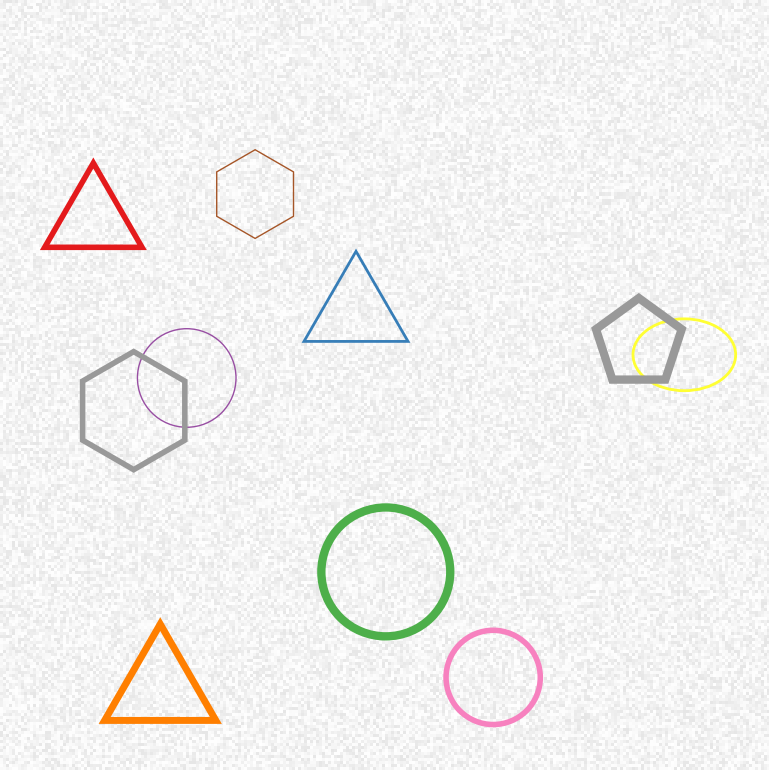[{"shape": "triangle", "thickness": 2, "radius": 0.36, "center": [0.121, 0.715]}, {"shape": "triangle", "thickness": 1, "radius": 0.39, "center": [0.462, 0.596]}, {"shape": "circle", "thickness": 3, "radius": 0.42, "center": [0.501, 0.257]}, {"shape": "circle", "thickness": 0.5, "radius": 0.32, "center": [0.242, 0.509]}, {"shape": "triangle", "thickness": 2.5, "radius": 0.42, "center": [0.208, 0.106]}, {"shape": "oval", "thickness": 1, "radius": 0.33, "center": [0.889, 0.539]}, {"shape": "hexagon", "thickness": 0.5, "radius": 0.29, "center": [0.331, 0.748]}, {"shape": "circle", "thickness": 2, "radius": 0.31, "center": [0.64, 0.12]}, {"shape": "hexagon", "thickness": 2, "radius": 0.38, "center": [0.174, 0.467]}, {"shape": "pentagon", "thickness": 3, "radius": 0.29, "center": [0.83, 0.554]}]